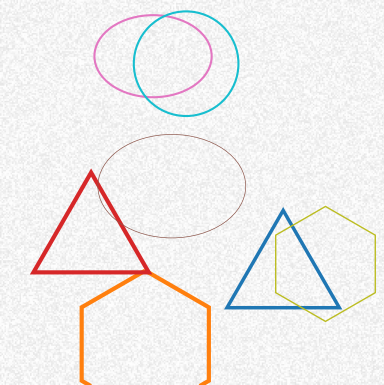[{"shape": "triangle", "thickness": 2.5, "radius": 0.84, "center": [0.736, 0.285]}, {"shape": "hexagon", "thickness": 3, "radius": 0.95, "center": [0.377, 0.106]}, {"shape": "triangle", "thickness": 3, "radius": 0.86, "center": [0.237, 0.379]}, {"shape": "oval", "thickness": 0.5, "radius": 0.96, "center": [0.446, 0.516]}, {"shape": "oval", "thickness": 1.5, "radius": 0.76, "center": [0.398, 0.854]}, {"shape": "hexagon", "thickness": 1, "radius": 0.75, "center": [0.845, 0.315]}, {"shape": "circle", "thickness": 1.5, "radius": 0.68, "center": [0.483, 0.835]}]